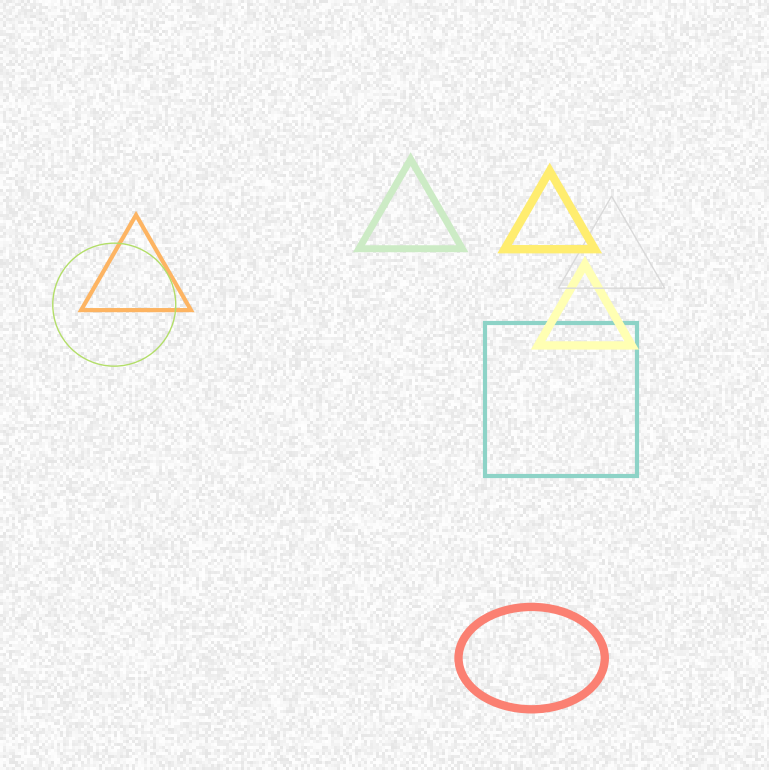[{"shape": "square", "thickness": 1.5, "radius": 0.5, "center": [0.729, 0.481]}, {"shape": "triangle", "thickness": 3, "radius": 0.35, "center": [0.76, 0.587]}, {"shape": "oval", "thickness": 3, "radius": 0.47, "center": [0.69, 0.145]}, {"shape": "triangle", "thickness": 1.5, "radius": 0.41, "center": [0.177, 0.638]}, {"shape": "circle", "thickness": 0.5, "radius": 0.4, "center": [0.148, 0.604]}, {"shape": "triangle", "thickness": 0.5, "radius": 0.4, "center": [0.794, 0.666]}, {"shape": "triangle", "thickness": 2.5, "radius": 0.39, "center": [0.533, 0.716]}, {"shape": "triangle", "thickness": 3, "radius": 0.34, "center": [0.714, 0.71]}]